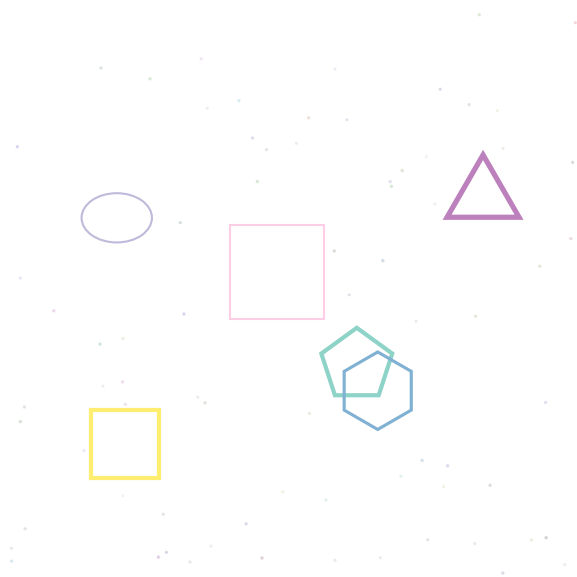[{"shape": "pentagon", "thickness": 2, "radius": 0.32, "center": [0.618, 0.367]}, {"shape": "oval", "thickness": 1, "radius": 0.3, "center": [0.202, 0.622]}, {"shape": "hexagon", "thickness": 1.5, "radius": 0.34, "center": [0.654, 0.323]}, {"shape": "square", "thickness": 1, "radius": 0.41, "center": [0.48, 0.528]}, {"shape": "triangle", "thickness": 2.5, "radius": 0.36, "center": [0.836, 0.659]}, {"shape": "square", "thickness": 2, "radius": 0.29, "center": [0.217, 0.23]}]